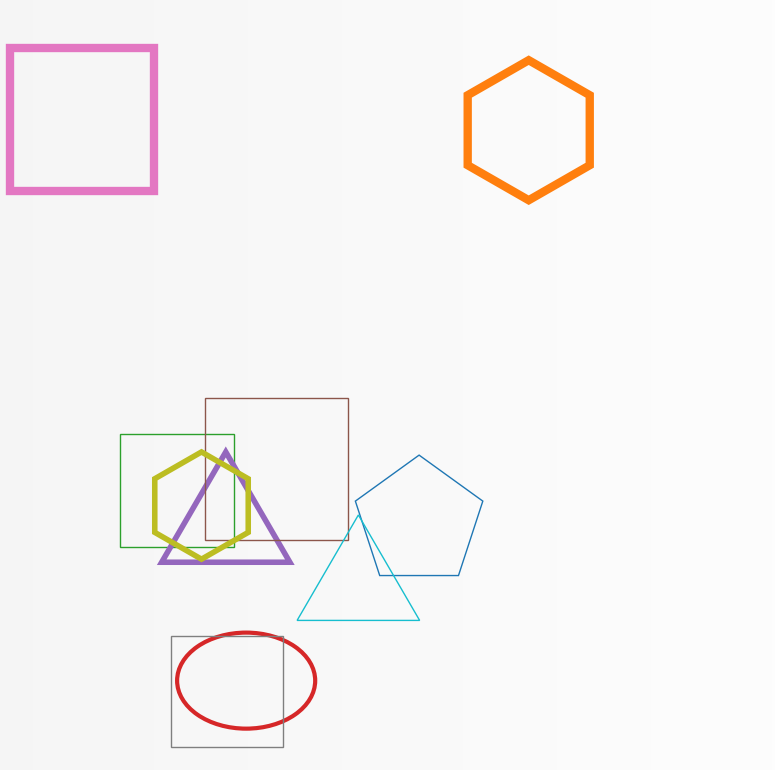[{"shape": "pentagon", "thickness": 0.5, "radius": 0.43, "center": [0.541, 0.322]}, {"shape": "hexagon", "thickness": 3, "radius": 0.45, "center": [0.682, 0.831]}, {"shape": "square", "thickness": 0.5, "radius": 0.37, "center": [0.228, 0.363]}, {"shape": "oval", "thickness": 1.5, "radius": 0.45, "center": [0.318, 0.116]}, {"shape": "triangle", "thickness": 2, "radius": 0.48, "center": [0.291, 0.318]}, {"shape": "square", "thickness": 0.5, "radius": 0.46, "center": [0.357, 0.391]}, {"shape": "square", "thickness": 3, "radius": 0.46, "center": [0.105, 0.845]}, {"shape": "square", "thickness": 0.5, "radius": 0.36, "center": [0.293, 0.102]}, {"shape": "hexagon", "thickness": 2, "radius": 0.35, "center": [0.26, 0.343]}, {"shape": "triangle", "thickness": 0.5, "radius": 0.46, "center": [0.462, 0.24]}]